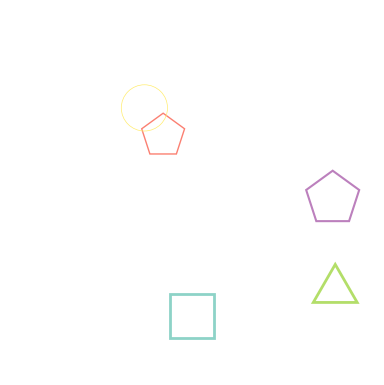[{"shape": "square", "thickness": 2, "radius": 0.29, "center": [0.499, 0.179]}, {"shape": "pentagon", "thickness": 1, "radius": 0.29, "center": [0.424, 0.647]}, {"shape": "triangle", "thickness": 2, "radius": 0.33, "center": [0.871, 0.247]}, {"shape": "pentagon", "thickness": 1.5, "radius": 0.36, "center": [0.864, 0.484]}, {"shape": "circle", "thickness": 0.5, "radius": 0.3, "center": [0.375, 0.72]}]